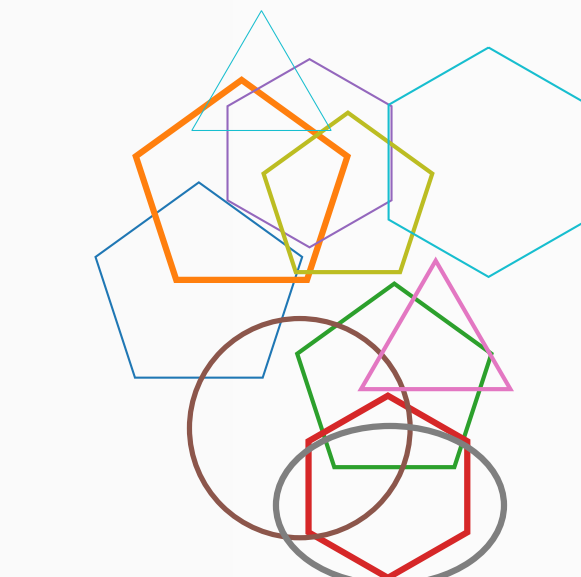[{"shape": "pentagon", "thickness": 1, "radius": 0.93, "center": [0.342, 0.496]}, {"shape": "pentagon", "thickness": 3, "radius": 0.96, "center": [0.416, 0.669]}, {"shape": "pentagon", "thickness": 2, "radius": 0.88, "center": [0.678, 0.332]}, {"shape": "hexagon", "thickness": 3, "radius": 0.79, "center": [0.667, 0.156]}, {"shape": "hexagon", "thickness": 1, "radius": 0.81, "center": [0.533, 0.734]}, {"shape": "circle", "thickness": 2.5, "radius": 0.95, "center": [0.516, 0.258]}, {"shape": "triangle", "thickness": 2, "radius": 0.74, "center": [0.75, 0.399]}, {"shape": "oval", "thickness": 3, "radius": 0.98, "center": [0.671, 0.124]}, {"shape": "pentagon", "thickness": 2, "radius": 0.76, "center": [0.599, 0.651]}, {"shape": "hexagon", "thickness": 1, "radius": 0.99, "center": [0.841, 0.718]}, {"shape": "triangle", "thickness": 0.5, "radius": 0.69, "center": [0.45, 0.842]}]